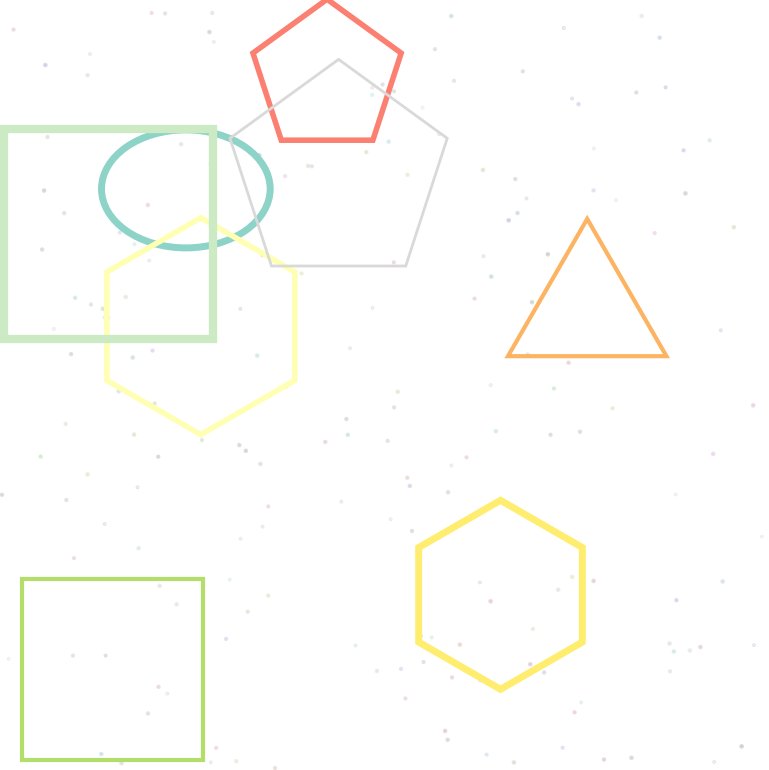[{"shape": "oval", "thickness": 2.5, "radius": 0.55, "center": [0.241, 0.755]}, {"shape": "hexagon", "thickness": 2, "radius": 0.7, "center": [0.261, 0.576]}, {"shape": "pentagon", "thickness": 2, "radius": 0.51, "center": [0.425, 0.9]}, {"shape": "triangle", "thickness": 1.5, "radius": 0.59, "center": [0.763, 0.597]}, {"shape": "square", "thickness": 1.5, "radius": 0.59, "center": [0.146, 0.131]}, {"shape": "pentagon", "thickness": 1, "radius": 0.74, "center": [0.44, 0.775]}, {"shape": "square", "thickness": 3, "radius": 0.68, "center": [0.141, 0.696]}, {"shape": "hexagon", "thickness": 2.5, "radius": 0.61, "center": [0.65, 0.228]}]